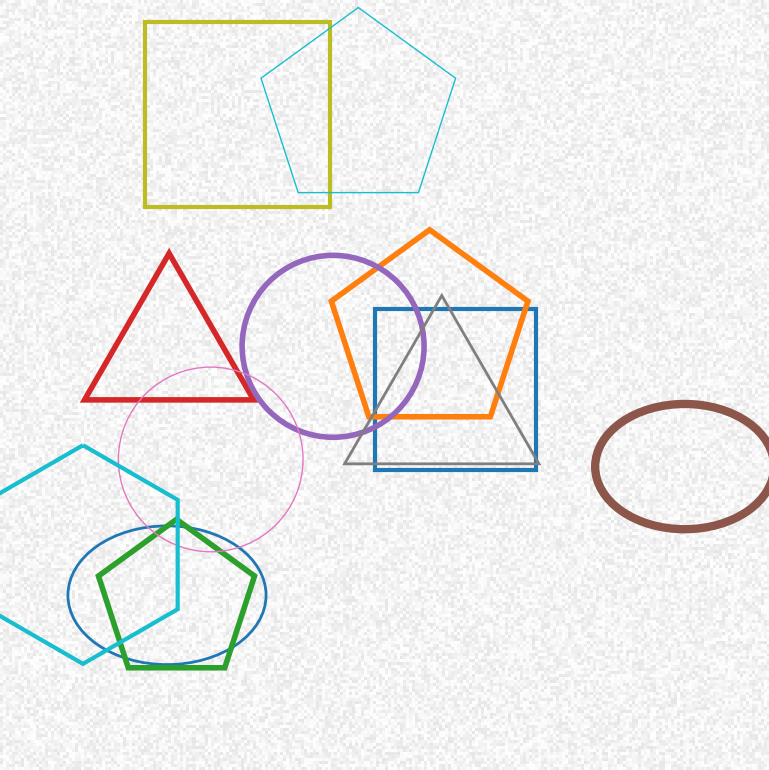[{"shape": "oval", "thickness": 1, "radius": 0.64, "center": [0.217, 0.227]}, {"shape": "square", "thickness": 1.5, "radius": 0.52, "center": [0.592, 0.494]}, {"shape": "pentagon", "thickness": 2, "radius": 0.67, "center": [0.558, 0.567]}, {"shape": "pentagon", "thickness": 2, "radius": 0.53, "center": [0.229, 0.219]}, {"shape": "triangle", "thickness": 2, "radius": 0.63, "center": [0.22, 0.544]}, {"shape": "circle", "thickness": 2, "radius": 0.59, "center": [0.433, 0.55]}, {"shape": "oval", "thickness": 3, "radius": 0.58, "center": [0.889, 0.394]}, {"shape": "circle", "thickness": 0.5, "radius": 0.6, "center": [0.274, 0.403]}, {"shape": "triangle", "thickness": 1, "radius": 0.73, "center": [0.574, 0.47]}, {"shape": "square", "thickness": 1.5, "radius": 0.6, "center": [0.308, 0.852]}, {"shape": "pentagon", "thickness": 0.5, "radius": 0.66, "center": [0.465, 0.857]}, {"shape": "hexagon", "thickness": 1.5, "radius": 0.71, "center": [0.108, 0.28]}]